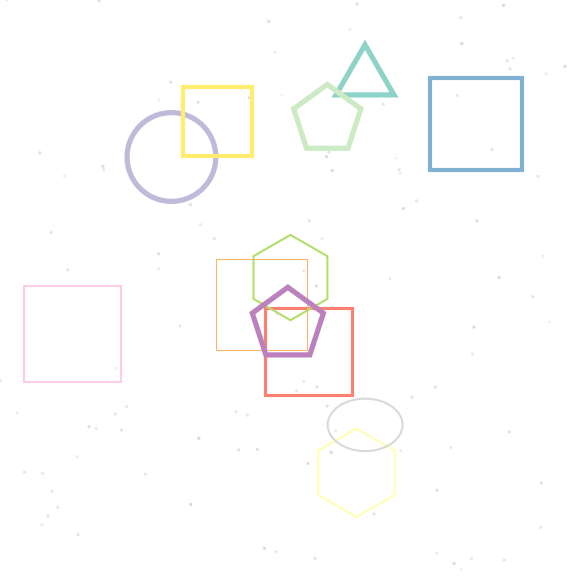[{"shape": "triangle", "thickness": 2.5, "radius": 0.29, "center": [0.632, 0.864]}, {"shape": "hexagon", "thickness": 1, "radius": 0.38, "center": [0.617, 0.18]}, {"shape": "circle", "thickness": 2.5, "radius": 0.38, "center": [0.297, 0.727]}, {"shape": "square", "thickness": 1.5, "radius": 0.38, "center": [0.534, 0.39]}, {"shape": "square", "thickness": 2, "radius": 0.4, "center": [0.824, 0.784]}, {"shape": "square", "thickness": 0.5, "radius": 0.39, "center": [0.453, 0.472]}, {"shape": "hexagon", "thickness": 1, "radius": 0.37, "center": [0.503, 0.519]}, {"shape": "square", "thickness": 1, "radius": 0.42, "center": [0.125, 0.421]}, {"shape": "oval", "thickness": 1, "radius": 0.32, "center": [0.632, 0.263]}, {"shape": "pentagon", "thickness": 2.5, "radius": 0.32, "center": [0.498, 0.437]}, {"shape": "pentagon", "thickness": 2.5, "radius": 0.31, "center": [0.567, 0.792]}, {"shape": "square", "thickness": 2, "radius": 0.3, "center": [0.377, 0.789]}]